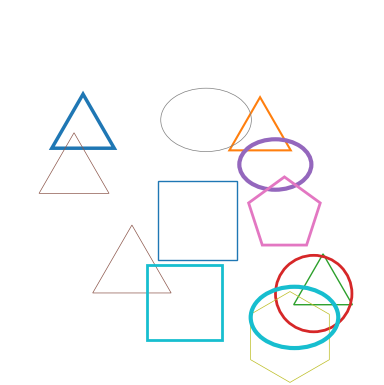[{"shape": "square", "thickness": 1, "radius": 0.51, "center": [0.514, 0.427]}, {"shape": "triangle", "thickness": 2.5, "radius": 0.47, "center": [0.216, 0.662]}, {"shape": "triangle", "thickness": 1.5, "radius": 0.46, "center": [0.675, 0.655]}, {"shape": "triangle", "thickness": 1, "radius": 0.44, "center": [0.839, 0.253]}, {"shape": "circle", "thickness": 2, "radius": 0.5, "center": [0.815, 0.238]}, {"shape": "oval", "thickness": 3, "radius": 0.47, "center": [0.715, 0.573]}, {"shape": "triangle", "thickness": 0.5, "radius": 0.59, "center": [0.343, 0.298]}, {"shape": "triangle", "thickness": 0.5, "radius": 0.52, "center": [0.192, 0.55]}, {"shape": "pentagon", "thickness": 2, "radius": 0.49, "center": [0.739, 0.443]}, {"shape": "oval", "thickness": 0.5, "radius": 0.59, "center": [0.535, 0.689]}, {"shape": "hexagon", "thickness": 0.5, "radius": 0.59, "center": [0.753, 0.125]}, {"shape": "square", "thickness": 2, "radius": 0.49, "center": [0.48, 0.214]}, {"shape": "oval", "thickness": 3, "radius": 0.57, "center": [0.765, 0.176]}]